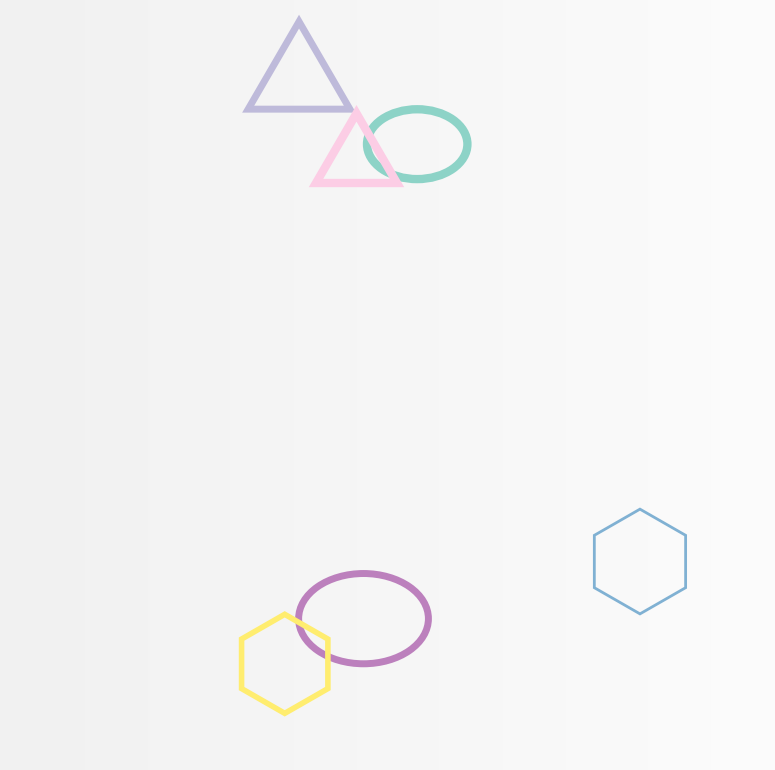[{"shape": "oval", "thickness": 3, "radius": 0.32, "center": [0.538, 0.813]}, {"shape": "triangle", "thickness": 2.5, "radius": 0.38, "center": [0.386, 0.896]}, {"shape": "hexagon", "thickness": 1, "radius": 0.34, "center": [0.826, 0.271]}, {"shape": "triangle", "thickness": 3, "radius": 0.3, "center": [0.46, 0.792]}, {"shape": "oval", "thickness": 2.5, "radius": 0.42, "center": [0.469, 0.197]}, {"shape": "hexagon", "thickness": 2, "radius": 0.32, "center": [0.367, 0.138]}]